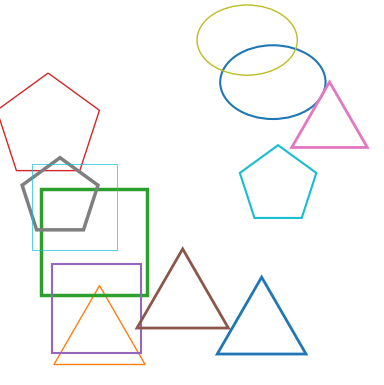[{"shape": "triangle", "thickness": 2, "radius": 0.67, "center": [0.68, 0.147]}, {"shape": "oval", "thickness": 1.5, "radius": 0.68, "center": [0.709, 0.787]}, {"shape": "triangle", "thickness": 1, "radius": 0.68, "center": [0.259, 0.122]}, {"shape": "square", "thickness": 2.5, "radius": 0.69, "center": [0.244, 0.371]}, {"shape": "pentagon", "thickness": 1, "radius": 0.7, "center": [0.125, 0.67]}, {"shape": "square", "thickness": 1.5, "radius": 0.58, "center": [0.251, 0.198]}, {"shape": "triangle", "thickness": 2, "radius": 0.69, "center": [0.474, 0.216]}, {"shape": "triangle", "thickness": 2, "radius": 0.57, "center": [0.856, 0.674]}, {"shape": "pentagon", "thickness": 2.5, "radius": 0.52, "center": [0.156, 0.487]}, {"shape": "oval", "thickness": 1, "radius": 0.65, "center": [0.642, 0.896]}, {"shape": "square", "thickness": 0.5, "radius": 0.56, "center": [0.193, 0.462]}, {"shape": "pentagon", "thickness": 1.5, "radius": 0.52, "center": [0.722, 0.518]}]